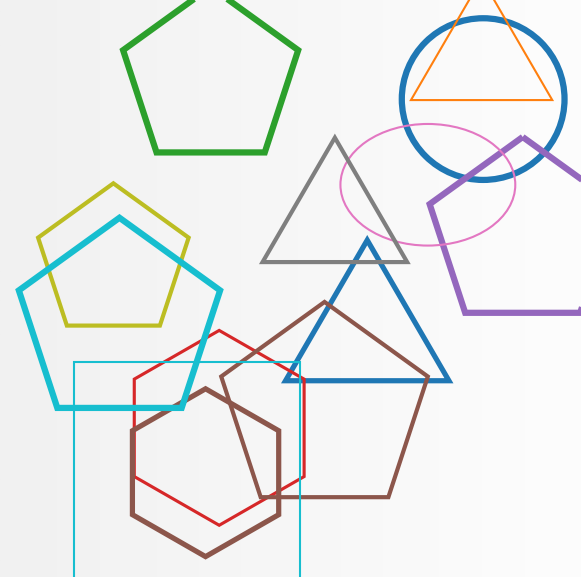[{"shape": "triangle", "thickness": 2.5, "radius": 0.81, "center": [0.632, 0.421]}, {"shape": "circle", "thickness": 3, "radius": 0.7, "center": [0.831, 0.828]}, {"shape": "triangle", "thickness": 1, "radius": 0.7, "center": [0.829, 0.896]}, {"shape": "pentagon", "thickness": 3, "radius": 0.79, "center": [0.362, 0.863]}, {"shape": "hexagon", "thickness": 1.5, "radius": 0.84, "center": [0.377, 0.258]}, {"shape": "pentagon", "thickness": 3, "radius": 0.84, "center": [0.899, 0.594]}, {"shape": "pentagon", "thickness": 2, "radius": 0.93, "center": [0.558, 0.289]}, {"shape": "hexagon", "thickness": 2.5, "radius": 0.73, "center": [0.354, 0.181]}, {"shape": "oval", "thickness": 1, "radius": 0.75, "center": [0.736, 0.679]}, {"shape": "triangle", "thickness": 2, "radius": 0.72, "center": [0.576, 0.617]}, {"shape": "pentagon", "thickness": 2, "radius": 0.68, "center": [0.195, 0.546]}, {"shape": "pentagon", "thickness": 3, "radius": 0.91, "center": [0.206, 0.44]}, {"shape": "square", "thickness": 1, "radius": 0.97, "center": [0.322, 0.178]}]